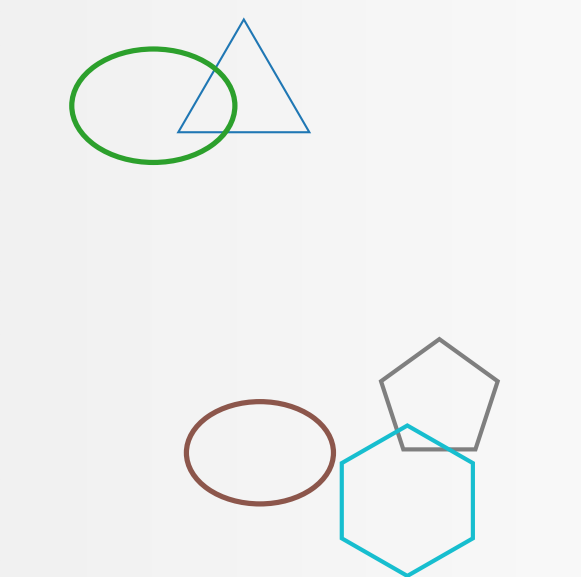[{"shape": "triangle", "thickness": 1, "radius": 0.65, "center": [0.419, 0.835]}, {"shape": "oval", "thickness": 2.5, "radius": 0.7, "center": [0.264, 0.816]}, {"shape": "oval", "thickness": 2.5, "radius": 0.63, "center": [0.447, 0.215]}, {"shape": "pentagon", "thickness": 2, "radius": 0.53, "center": [0.756, 0.306]}, {"shape": "hexagon", "thickness": 2, "radius": 0.65, "center": [0.701, 0.132]}]